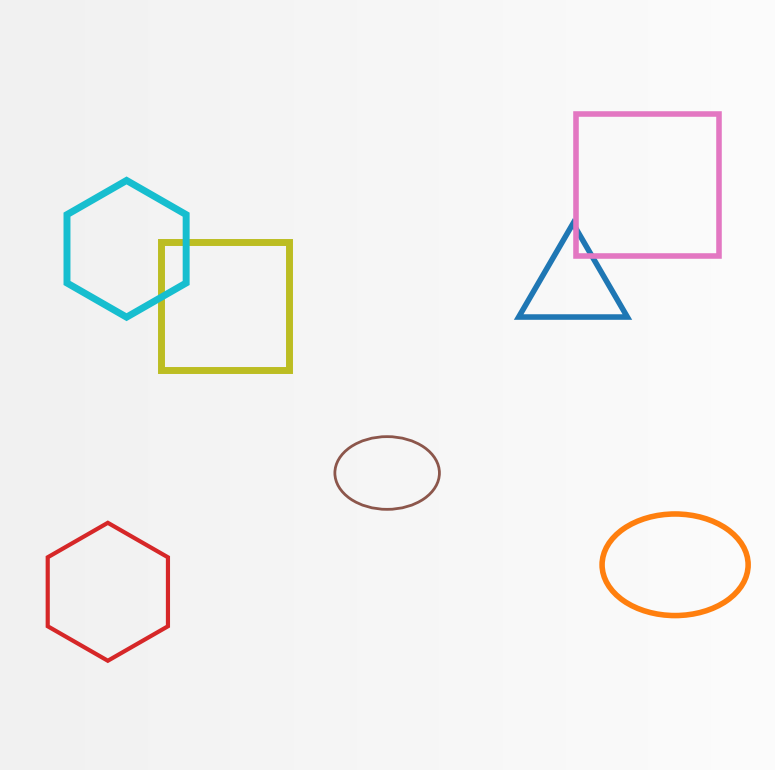[{"shape": "triangle", "thickness": 2, "radius": 0.4, "center": [0.739, 0.629]}, {"shape": "oval", "thickness": 2, "radius": 0.47, "center": [0.871, 0.267]}, {"shape": "hexagon", "thickness": 1.5, "radius": 0.45, "center": [0.139, 0.231]}, {"shape": "oval", "thickness": 1, "radius": 0.34, "center": [0.5, 0.386]}, {"shape": "square", "thickness": 2, "radius": 0.46, "center": [0.835, 0.76]}, {"shape": "square", "thickness": 2.5, "radius": 0.42, "center": [0.29, 0.603]}, {"shape": "hexagon", "thickness": 2.5, "radius": 0.44, "center": [0.163, 0.677]}]